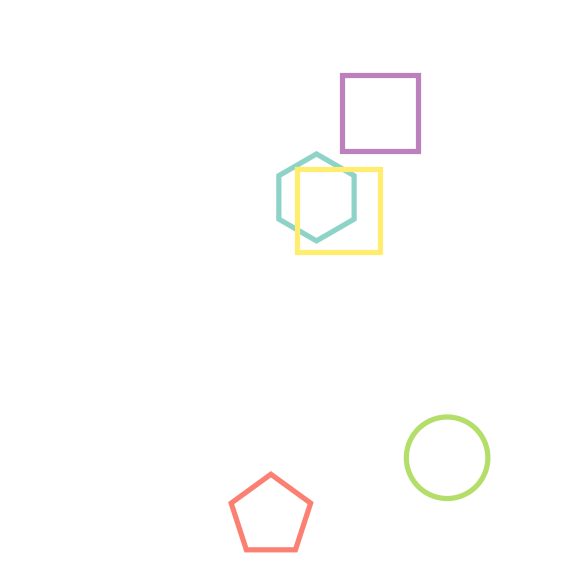[{"shape": "hexagon", "thickness": 2.5, "radius": 0.38, "center": [0.548, 0.657]}, {"shape": "pentagon", "thickness": 2.5, "radius": 0.36, "center": [0.469, 0.106]}, {"shape": "circle", "thickness": 2.5, "radius": 0.35, "center": [0.774, 0.206]}, {"shape": "square", "thickness": 2.5, "radius": 0.33, "center": [0.658, 0.804]}, {"shape": "square", "thickness": 2.5, "radius": 0.36, "center": [0.586, 0.634]}]